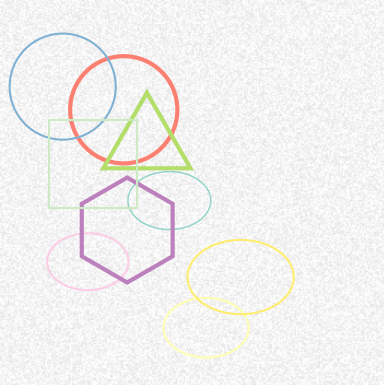[{"shape": "oval", "thickness": 1, "radius": 0.54, "center": [0.44, 0.479]}, {"shape": "oval", "thickness": 1.5, "radius": 0.55, "center": [0.535, 0.149]}, {"shape": "circle", "thickness": 3, "radius": 0.7, "center": [0.321, 0.715]}, {"shape": "circle", "thickness": 1.5, "radius": 0.69, "center": [0.163, 0.775]}, {"shape": "triangle", "thickness": 3, "radius": 0.65, "center": [0.382, 0.628]}, {"shape": "oval", "thickness": 1.5, "radius": 0.53, "center": [0.228, 0.32]}, {"shape": "hexagon", "thickness": 3, "radius": 0.68, "center": [0.33, 0.402]}, {"shape": "square", "thickness": 1.5, "radius": 0.57, "center": [0.242, 0.575]}, {"shape": "oval", "thickness": 1.5, "radius": 0.69, "center": [0.625, 0.28]}]